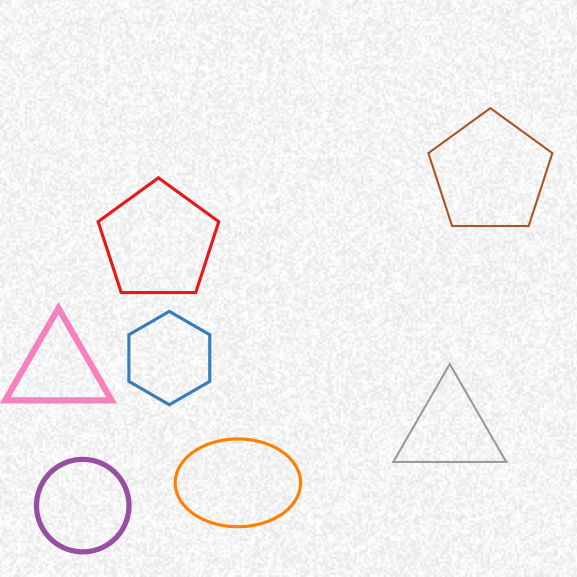[{"shape": "pentagon", "thickness": 1.5, "radius": 0.55, "center": [0.274, 0.581]}, {"shape": "hexagon", "thickness": 1.5, "radius": 0.4, "center": [0.293, 0.379]}, {"shape": "circle", "thickness": 2.5, "radius": 0.4, "center": [0.143, 0.124]}, {"shape": "oval", "thickness": 1.5, "radius": 0.54, "center": [0.412, 0.163]}, {"shape": "pentagon", "thickness": 1, "radius": 0.56, "center": [0.849, 0.699]}, {"shape": "triangle", "thickness": 3, "radius": 0.53, "center": [0.101, 0.359]}, {"shape": "triangle", "thickness": 1, "radius": 0.56, "center": [0.779, 0.256]}]